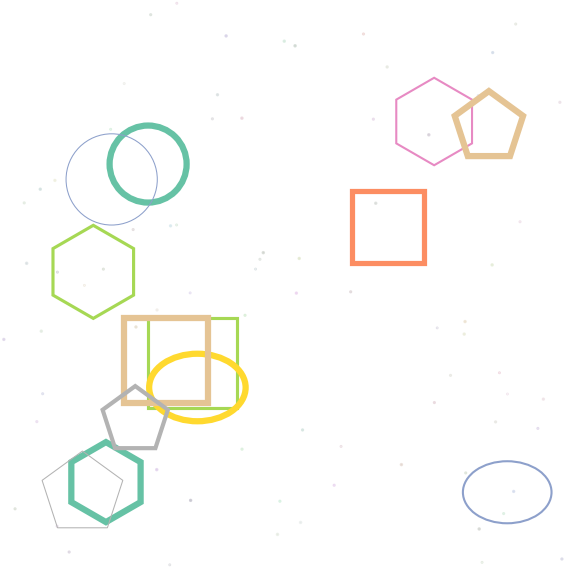[{"shape": "circle", "thickness": 3, "radius": 0.33, "center": [0.256, 0.715]}, {"shape": "hexagon", "thickness": 3, "radius": 0.35, "center": [0.183, 0.164]}, {"shape": "square", "thickness": 2.5, "radius": 0.31, "center": [0.671, 0.606]}, {"shape": "circle", "thickness": 0.5, "radius": 0.39, "center": [0.193, 0.688]}, {"shape": "oval", "thickness": 1, "radius": 0.38, "center": [0.878, 0.147]}, {"shape": "hexagon", "thickness": 1, "radius": 0.38, "center": [0.752, 0.789]}, {"shape": "square", "thickness": 1.5, "radius": 0.39, "center": [0.333, 0.37]}, {"shape": "hexagon", "thickness": 1.5, "radius": 0.4, "center": [0.162, 0.528]}, {"shape": "oval", "thickness": 3, "radius": 0.42, "center": [0.342, 0.328]}, {"shape": "square", "thickness": 3, "radius": 0.36, "center": [0.288, 0.375]}, {"shape": "pentagon", "thickness": 3, "radius": 0.31, "center": [0.847, 0.779]}, {"shape": "pentagon", "thickness": 2, "radius": 0.3, "center": [0.234, 0.271]}, {"shape": "pentagon", "thickness": 0.5, "radius": 0.37, "center": [0.143, 0.145]}]